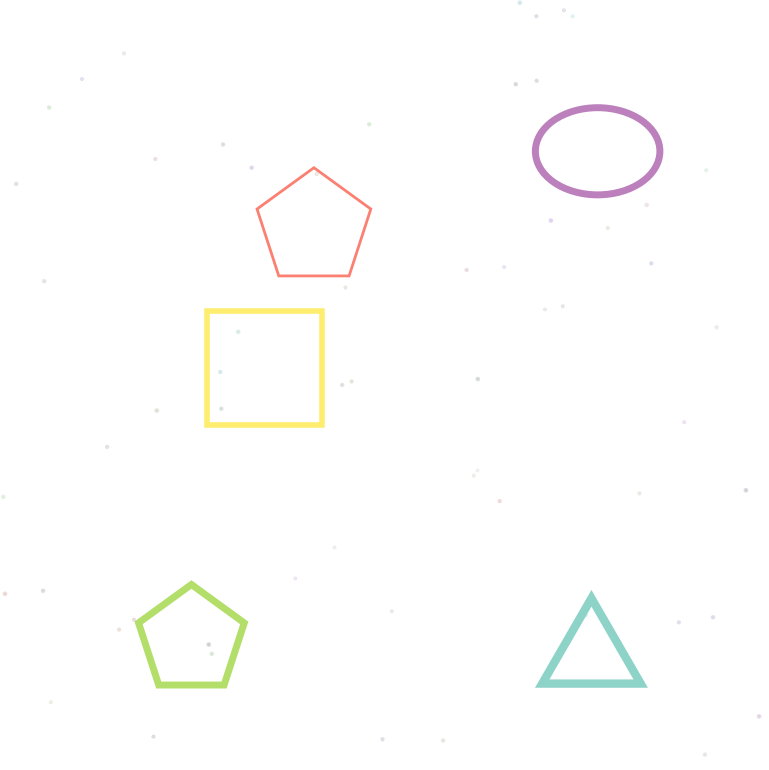[{"shape": "triangle", "thickness": 3, "radius": 0.37, "center": [0.768, 0.149]}, {"shape": "pentagon", "thickness": 1, "radius": 0.39, "center": [0.408, 0.705]}, {"shape": "pentagon", "thickness": 2.5, "radius": 0.36, "center": [0.249, 0.169]}, {"shape": "oval", "thickness": 2.5, "radius": 0.4, "center": [0.776, 0.804]}, {"shape": "square", "thickness": 2, "radius": 0.37, "center": [0.344, 0.522]}]